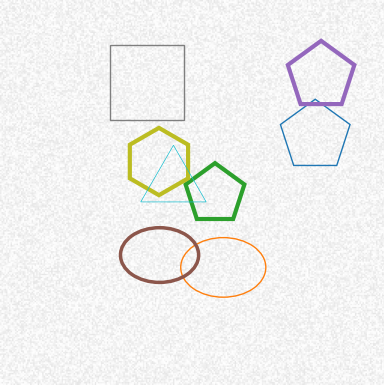[{"shape": "pentagon", "thickness": 1, "radius": 0.48, "center": [0.819, 0.647]}, {"shape": "oval", "thickness": 1, "radius": 0.55, "center": [0.58, 0.305]}, {"shape": "pentagon", "thickness": 3, "radius": 0.4, "center": [0.558, 0.496]}, {"shape": "pentagon", "thickness": 3, "radius": 0.45, "center": [0.834, 0.803]}, {"shape": "oval", "thickness": 2.5, "radius": 0.51, "center": [0.414, 0.338]}, {"shape": "square", "thickness": 1, "radius": 0.49, "center": [0.382, 0.785]}, {"shape": "hexagon", "thickness": 3, "radius": 0.44, "center": [0.413, 0.58]}, {"shape": "triangle", "thickness": 0.5, "radius": 0.49, "center": [0.451, 0.525]}]